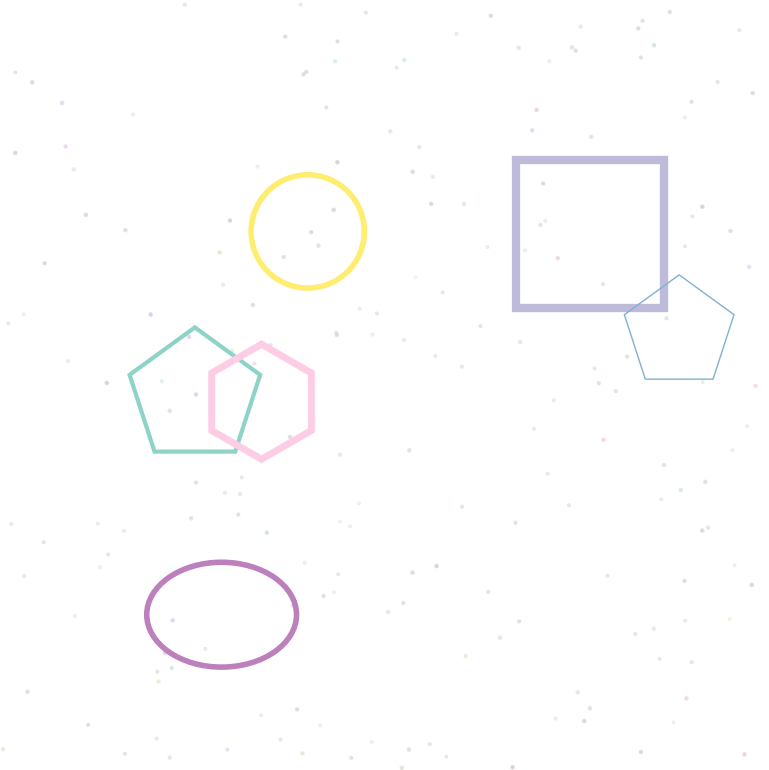[{"shape": "pentagon", "thickness": 1.5, "radius": 0.45, "center": [0.253, 0.486]}, {"shape": "square", "thickness": 3, "radius": 0.48, "center": [0.766, 0.696]}, {"shape": "pentagon", "thickness": 0.5, "radius": 0.37, "center": [0.882, 0.568]}, {"shape": "hexagon", "thickness": 2.5, "radius": 0.37, "center": [0.34, 0.478]}, {"shape": "oval", "thickness": 2, "radius": 0.49, "center": [0.288, 0.202]}, {"shape": "circle", "thickness": 2, "radius": 0.37, "center": [0.4, 0.699]}]